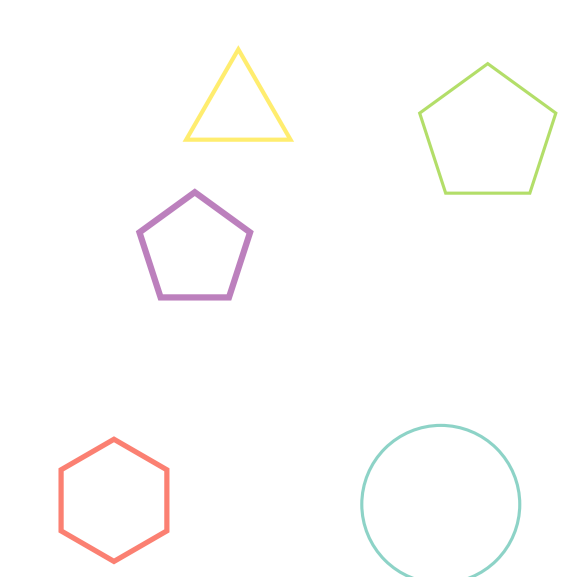[{"shape": "circle", "thickness": 1.5, "radius": 0.68, "center": [0.763, 0.126]}, {"shape": "hexagon", "thickness": 2.5, "radius": 0.53, "center": [0.197, 0.133]}, {"shape": "pentagon", "thickness": 1.5, "radius": 0.62, "center": [0.845, 0.765]}, {"shape": "pentagon", "thickness": 3, "radius": 0.5, "center": [0.337, 0.566]}, {"shape": "triangle", "thickness": 2, "radius": 0.52, "center": [0.413, 0.809]}]